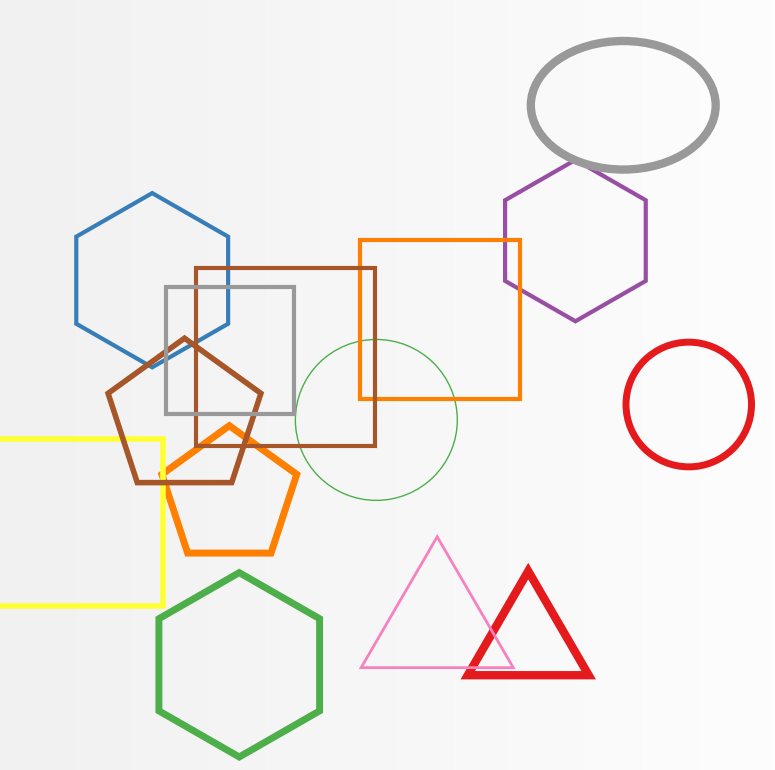[{"shape": "circle", "thickness": 2.5, "radius": 0.4, "center": [0.889, 0.475]}, {"shape": "triangle", "thickness": 3, "radius": 0.45, "center": [0.682, 0.168]}, {"shape": "hexagon", "thickness": 1.5, "radius": 0.57, "center": [0.196, 0.636]}, {"shape": "hexagon", "thickness": 2.5, "radius": 0.6, "center": [0.309, 0.137]}, {"shape": "circle", "thickness": 0.5, "radius": 0.52, "center": [0.486, 0.455]}, {"shape": "hexagon", "thickness": 1.5, "radius": 0.52, "center": [0.742, 0.688]}, {"shape": "pentagon", "thickness": 2.5, "radius": 0.46, "center": [0.296, 0.356]}, {"shape": "square", "thickness": 1.5, "radius": 0.52, "center": [0.568, 0.585]}, {"shape": "square", "thickness": 2, "radius": 0.54, "center": [0.102, 0.321]}, {"shape": "pentagon", "thickness": 2, "radius": 0.52, "center": [0.238, 0.457]}, {"shape": "square", "thickness": 1.5, "radius": 0.58, "center": [0.368, 0.536]}, {"shape": "triangle", "thickness": 1, "radius": 0.57, "center": [0.564, 0.19]}, {"shape": "oval", "thickness": 3, "radius": 0.6, "center": [0.804, 0.863]}, {"shape": "square", "thickness": 1.5, "radius": 0.41, "center": [0.297, 0.545]}]